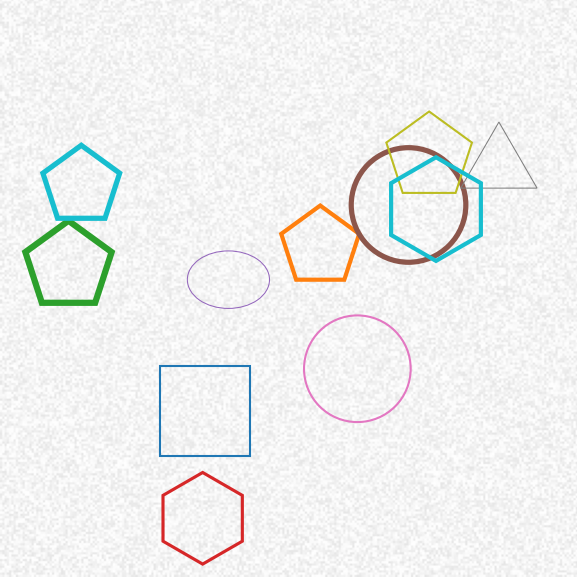[{"shape": "square", "thickness": 1, "radius": 0.39, "center": [0.355, 0.288]}, {"shape": "pentagon", "thickness": 2, "radius": 0.35, "center": [0.555, 0.572]}, {"shape": "pentagon", "thickness": 3, "radius": 0.39, "center": [0.119, 0.538]}, {"shape": "hexagon", "thickness": 1.5, "radius": 0.4, "center": [0.351, 0.102]}, {"shape": "oval", "thickness": 0.5, "radius": 0.36, "center": [0.396, 0.515]}, {"shape": "circle", "thickness": 2.5, "radius": 0.5, "center": [0.707, 0.644]}, {"shape": "circle", "thickness": 1, "radius": 0.46, "center": [0.619, 0.361]}, {"shape": "triangle", "thickness": 0.5, "radius": 0.38, "center": [0.864, 0.712]}, {"shape": "pentagon", "thickness": 1, "radius": 0.39, "center": [0.743, 0.728]}, {"shape": "hexagon", "thickness": 2, "radius": 0.45, "center": [0.755, 0.637]}, {"shape": "pentagon", "thickness": 2.5, "radius": 0.35, "center": [0.141, 0.678]}]